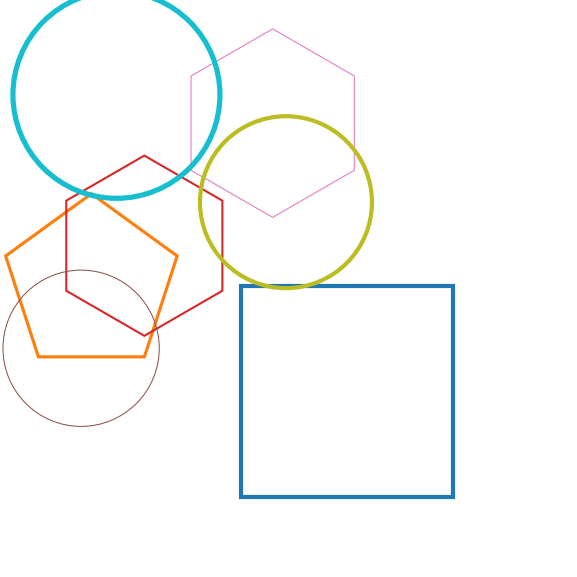[{"shape": "square", "thickness": 2, "radius": 0.92, "center": [0.601, 0.321]}, {"shape": "pentagon", "thickness": 1.5, "radius": 0.78, "center": [0.158, 0.508]}, {"shape": "hexagon", "thickness": 1, "radius": 0.78, "center": [0.25, 0.574]}, {"shape": "circle", "thickness": 0.5, "radius": 0.68, "center": [0.14, 0.396]}, {"shape": "hexagon", "thickness": 0.5, "radius": 0.82, "center": [0.472, 0.786]}, {"shape": "circle", "thickness": 2, "radius": 0.74, "center": [0.495, 0.649]}, {"shape": "circle", "thickness": 2.5, "radius": 0.9, "center": [0.202, 0.835]}]